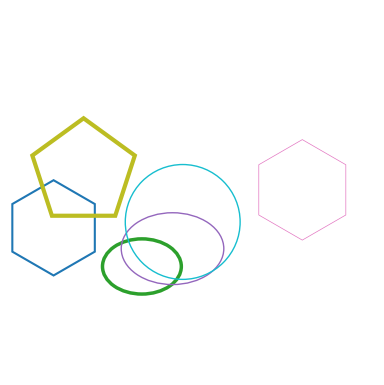[{"shape": "hexagon", "thickness": 1.5, "radius": 0.62, "center": [0.139, 0.408]}, {"shape": "oval", "thickness": 2.5, "radius": 0.51, "center": [0.369, 0.308]}, {"shape": "oval", "thickness": 1, "radius": 0.67, "center": [0.448, 0.354]}, {"shape": "hexagon", "thickness": 0.5, "radius": 0.65, "center": [0.785, 0.507]}, {"shape": "pentagon", "thickness": 3, "radius": 0.7, "center": [0.217, 0.553]}, {"shape": "circle", "thickness": 1, "radius": 0.75, "center": [0.475, 0.423]}]